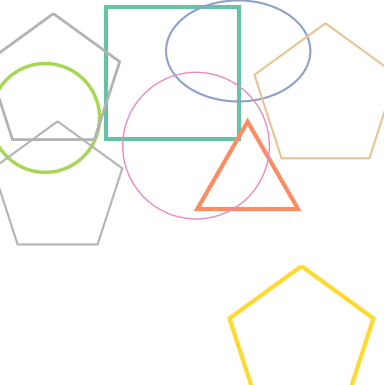[{"shape": "square", "thickness": 3, "radius": 0.86, "center": [0.448, 0.81]}, {"shape": "triangle", "thickness": 3, "radius": 0.76, "center": [0.643, 0.533]}, {"shape": "oval", "thickness": 1.5, "radius": 0.94, "center": [0.619, 0.868]}, {"shape": "circle", "thickness": 1, "radius": 0.95, "center": [0.509, 0.622]}, {"shape": "circle", "thickness": 2.5, "radius": 0.71, "center": [0.117, 0.694]}, {"shape": "pentagon", "thickness": 3, "radius": 0.98, "center": [0.783, 0.112]}, {"shape": "pentagon", "thickness": 1.5, "radius": 0.97, "center": [0.845, 0.746]}, {"shape": "pentagon", "thickness": 2, "radius": 0.9, "center": [0.139, 0.784]}, {"shape": "pentagon", "thickness": 1.5, "radius": 0.88, "center": [0.15, 0.508]}]